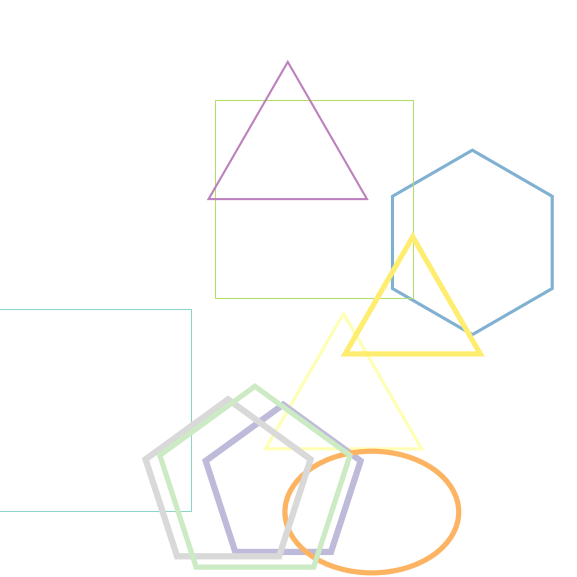[{"shape": "square", "thickness": 0.5, "radius": 0.87, "center": [0.156, 0.289]}, {"shape": "triangle", "thickness": 1.5, "radius": 0.78, "center": [0.595, 0.3]}, {"shape": "pentagon", "thickness": 3, "radius": 0.71, "center": [0.49, 0.157]}, {"shape": "hexagon", "thickness": 1.5, "radius": 0.8, "center": [0.818, 0.579]}, {"shape": "oval", "thickness": 2.5, "radius": 0.75, "center": [0.644, 0.112]}, {"shape": "square", "thickness": 0.5, "radius": 0.86, "center": [0.543, 0.655]}, {"shape": "pentagon", "thickness": 3, "radius": 0.75, "center": [0.395, 0.157]}, {"shape": "triangle", "thickness": 1, "radius": 0.79, "center": [0.498, 0.734]}, {"shape": "pentagon", "thickness": 2.5, "radius": 0.87, "center": [0.441, 0.157]}, {"shape": "triangle", "thickness": 2.5, "radius": 0.68, "center": [0.715, 0.454]}]